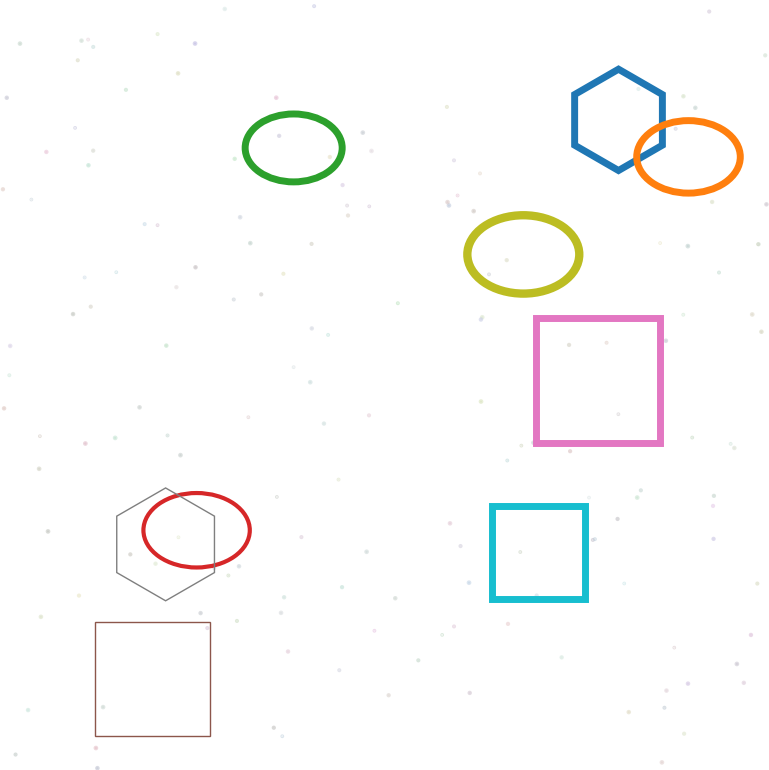[{"shape": "hexagon", "thickness": 2.5, "radius": 0.33, "center": [0.803, 0.844]}, {"shape": "oval", "thickness": 2.5, "radius": 0.34, "center": [0.894, 0.796]}, {"shape": "oval", "thickness": 2.5, "radius": 0.32, "center": [0.381, 0.808]}, {"shape": "oval", "thickness": 1.5, "radius": 0.35, "center": [0.255, 0.311]}, {"shape": "square", "thickness": 0.5, "radius": 0.37, "center": [0.198, 0.118]}, {"shape": "square", "thickness": 2.5, "radius": 0.4, "center": [0.776, 0.506]}, {"shape": "hexagon", "thickness": 0.5, "radius": 0.37, "center": [0.215, 0.293]}, {"shape": "oval", "thickness": 3, "radius": 0.36, "center": [0.68, 0.67]}, {"shape": "square", "thickness": 2.5, "radius": 0.3, "center": [0.7, 0.283]}]